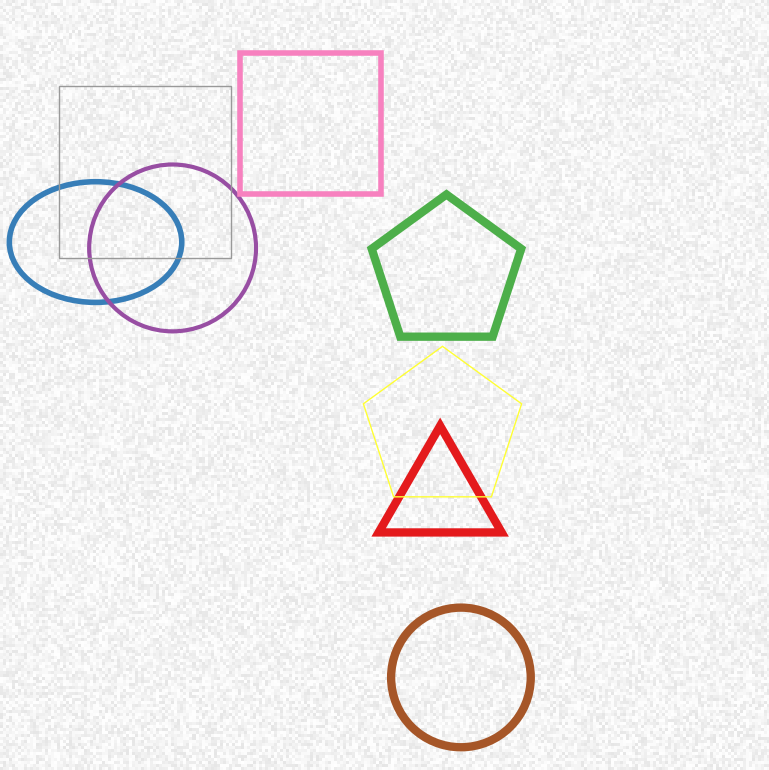[{"shape": "triangle", "thickness": 3, "radius": 0.46, "center": [0.572, 0.355]}, {"shape": "oval", "thickness": 2, "radius": 0.56, "center": [0.124, 0.686]}, {"shape": "pentagon", "thickness": 3, "radius": 0.51, "center": [0.58, 0.645]}, {"shape": "circle", "thickness": 1.5, "radius": 0.54, "center": [0.224, 0.678]}, {"shape": "pentagon", "thickness": 0.5, "radius": 0.54, "center": [0.575, 0.442]}, {"shape": "circle", "thickness": 3, "radius": 0.45, "center": [0.599, 0.12]}, {"shape": "square", "thickness": 2, "radius": 0.46, "center": [0.403, 0.84]}, {"shape": "square", "thickness": 0.5, "radius": 0.56, "center": [0.189, 0.777]}]